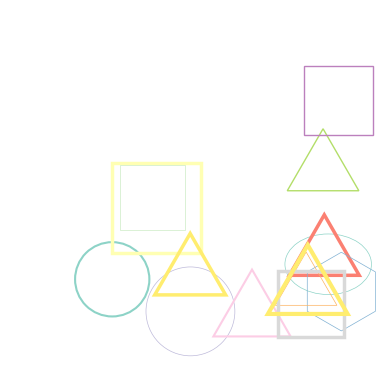[{"shape": "oval", "thickness": 0.5, "radius": 0.56, "center": [0.852, 0.314]}, {"shape": "circle", "thickness": 1.5, "radius": 0.48, "center": [0.291, 0.275]}, {"shape": "square", "thickness": 2.5, "radius": 0.58, "center": [0.406, 0.459]}, {"shape": "circle", "thickness": 0.5, "radius": 0.58, "center": [0.495, 0.191]}, {"shape": "triangle", "thickness": 2.5, "radius": 0.52, "center": [0.842, 0.337]}, {"shape": "hexagon", "thickness": 0.5, "radius": 0.51, "center": [0.887, 0.243]}, {"shape": "triangle", "thickness": 0.5, "radius": 0.46, "center": [0.795, 0.253]}, {"shape": "triangle", "thickness": 1, "radius": 0.54, "center": [0.839, 0.558]}, {"shape": "triangle", "thickness": 1.5, "radius": 0.58, "center": [0.655, 0.184]}, {"shape": "square", "thickness": 2.5, "radius": 0.43, "center": [0.808, 0.21]}, {"shape": "square", "thickness": 1, "radius": 0.45, "center": [0.879, 0.739]}, {"shape": "square", "thickness": 0.5, "radius": 0.42, "center": [0.396, 0.487]}, {"shape": "triangle", "thickness": 2.5, "radius": 0.53, "center": [0.494, 0.287]}, {"shape": "triangle", "thickness": 3, "radius": 0.6, "center": [0.799, 0.244]}]